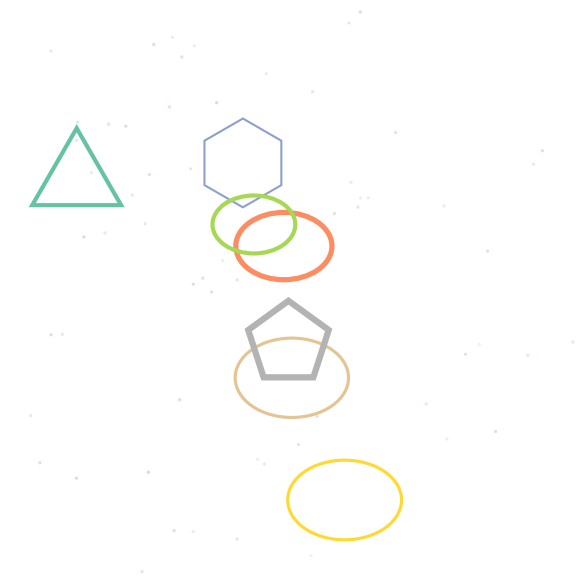[{"shape": "triangle", "thickness": 2, "radius": 0.44, "center": [0.133, 0.688]}, {"shape": "oval", "thickness": 2.5, "radius": 0.42, "center": [0.492, 0.573]}, {"shape": "hexagon", "thickness": 1, "radius": 0.38, "center": [0.421, 0.717]}, {"shape": "oval", "thickness": 2, "radius": 0.36, "center": [0.44, 0.61]}, {"shape": "oval", "thickness": 1.5, "radius": 0.49, "center": [0.597, 0.133]}, {"shape": "oval", "thickness": 1.5, "radius": 0.49, "center": [0.505, 0.345]}, {"shape": "pentagon", "thickness": 3, "radius": 0.37, "center": [0.5, 0.405]}]